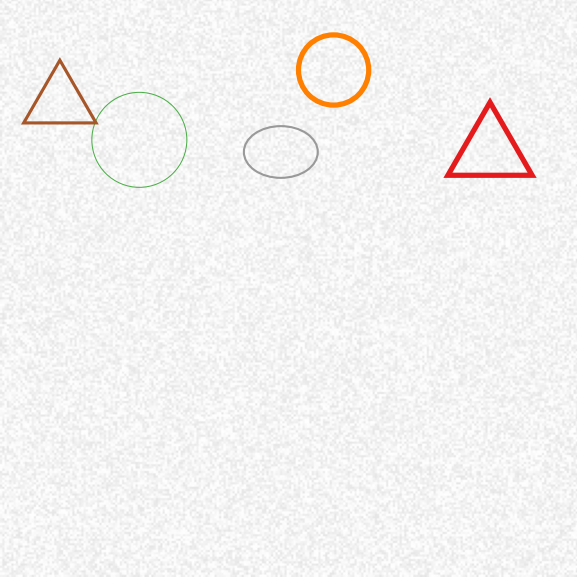[{"shape": "triangle", "thickness": 2.5, "radius": 0.42, "center": [0.849, 0.738]}, {"shape": "circle", "thickness": 0.5, "radius": 0.41, "center": [0.241, 0.757]}, {"shape": "circle", "thickness": 2.5, "radius": 0.3, "center": [0.578, 0.878]}, {"shape": "triangle", "thickness": 1.5, "radius": 0.36, "center": [0.104, 0.822]}, {"shape": "oval", "thickness": 1, "radius": 0.32, "center": [0.486, 0.736]}]